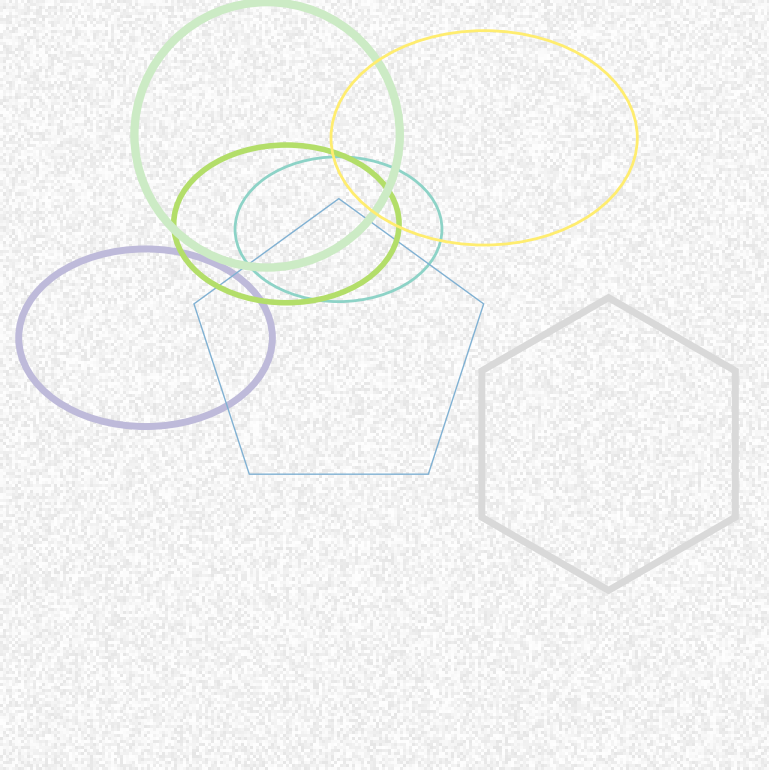[{"shape": "oval", "thickness": 1, "radius": 0.67, "center": [0.44, 0.702]}, {"shape": "oval", "thickness": 2.5, "radius": 0.82, "center": [0.189, 0.561]}, {"shape": "pentagon", "thickness": 0.5, "radius": 0.99, "center": [0.44, 0.544]}, {"shape": "oval", "thickness": 2, "radius": 0.73, "center": [0.372, 0.709]}, {"shape": "hexagon", "thickness": 2.5, "radius": 0.95, "center": [0.79, 0.423]}, {"shape": "circle", "thickness": 3, "radius": 0.86, "center": [0.347, 0.825]}, {"shape": "oval", "thickness": 1, "radius": 0.99, "center": [0.629, 0.821]}]